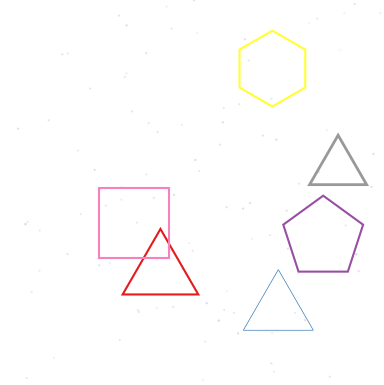[{"shape": "triangle", "thickness": 1.5, "radius": 0.57, "center": [0.417, 0.292]}, {"shape": "triangle", "thickness": 0.5, "radius": 0.53, "center": [0.723, 0.195]}, {"shape": "pentagon", "thickness": 1.5, "radius": 0.55, "center": [0.839, 0.383]}, {"shape": "hexagon", "thickness": 1.5, "radius": 0.49, "center": [0.707, 0.822]}, {"shape": "square", "thickness": 1.5, "radius": 0.46, "center": [0.349, 0.421]}, {"shape": "triangle", "thickness": 2, "radius": 0.43, "center": [0.878, 0.563]}]